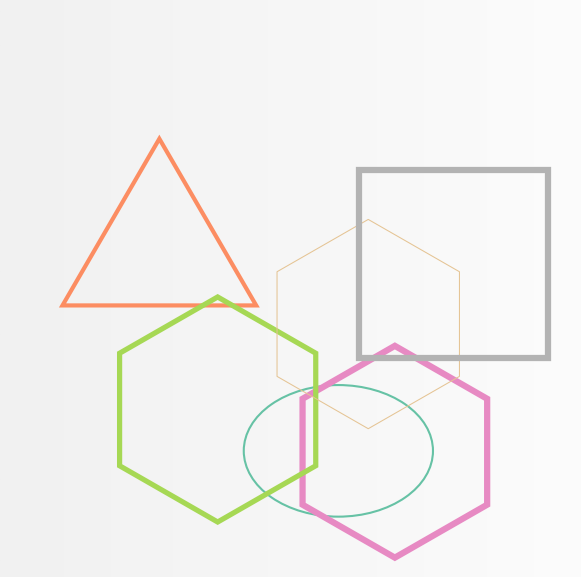[{"shape": "oval", "thickness": 1, "radius": 0.81, "center": [0.582, 0.218]}, {"shape": "triangle", "thickness": 2, "radius": 0.96, "center": [0.274, 0.566]}, {"shape": "hexagon", "thickness": 3, "radius": 0.92, "center": [0.679, 0.217]}, {"shape": "hexagon", "thickness": 2.5, "radius": 0.97, "center": [0.374, 0.29]}, {"shape": "hexagon", "thickness": 0.5, "radius": 0.91, "center": [0.634, 0.438]}, {"shape": "square", "thickness": 3, "radius": 0.81, "center": [0.781, 0.542]}]